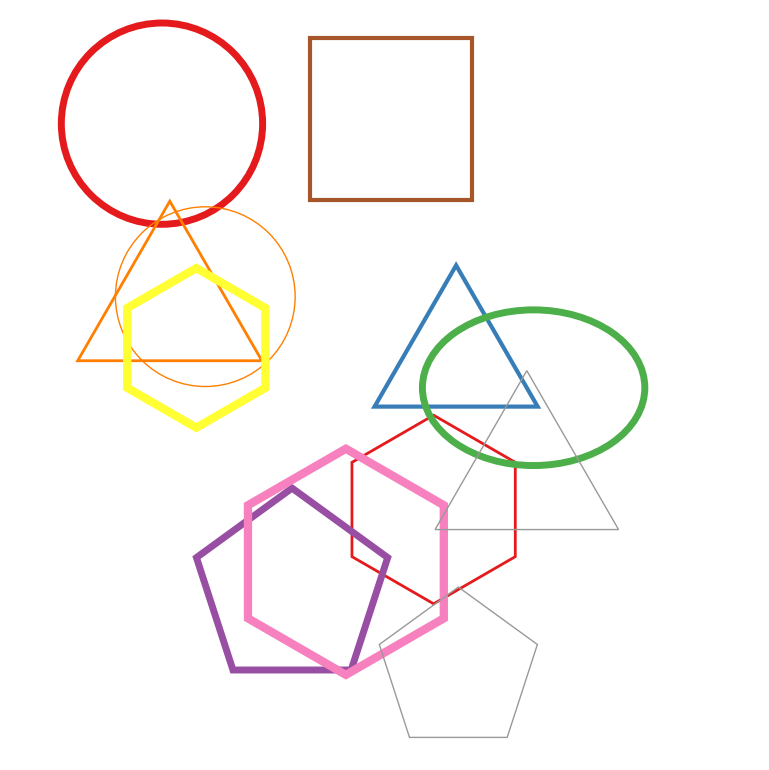[{"shape": "hexagon", "thickness": 1, "radius": 0.61, "center": [0.563, 0.338]}, {"shape": "circle", "thickness": 2.5, "radius": 0.65, "center": [0.21, 0.839]}, {"shape": "triangle", "thickness": 1.5, "radius": 0.61, "center": [0.592, 0.533]}, {"shape": "oval", "thickness": 2.5, "radius": 0.72, "center": [0.693, 0.496]}, {"shape": "pentagon", "thickness": 2.5, "radius": 0.65, "center": [0.379, 0.236]}, {"shape": "triangle", "thickness": 1, "radius": 0.69, "center": [0.221, 0.601]}, {"shape": "circle", "thickness": 0.5, "radius": 0.58, "center": [0.267, 0.615]}, {"shape": "hexagon", "thickness": 3, "radius": 0.52, "center": [0.255, 0.548]}, {"shape": "square", "thickness": 1.5, "radius": 0.53, "center": [0.508, 0.846]}, {"shape": "hexagon", "thickness": 3, "radius": 0.73, "center": [0.449, 0.27]}, {"shape": "pentagon", "thickness": 0.5, "radius": 0.54, "center": [0.595, 0.13]}, {"shape": "triangle", "thickness": 0.5, "radius": 0.69, "center": [0.684, 0.381]}]